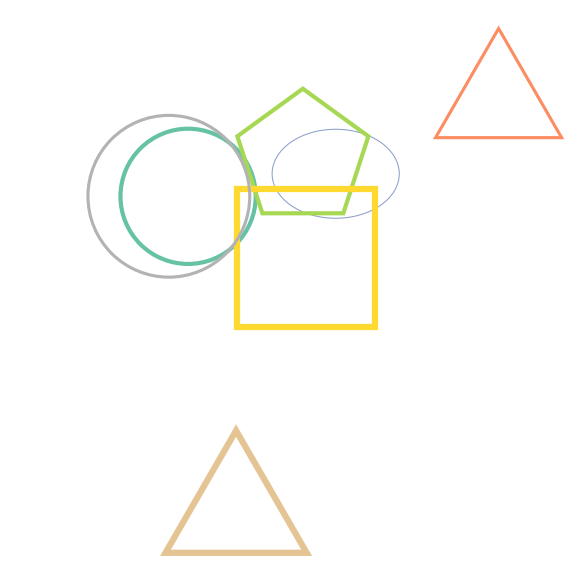[{"shape": "circle", "thickness": 2, "radius": 0.59, "center": [0.326, 0.659]}, {"shape": "triangle", "thickness": 1.5, "radius": 0.63, "center": [0.863, 0.824]}, {"shape": "oval", "thickness": 0.5, "radius": 0.55, "center": [0.581, 0.698]}, {"shape": "pentagon", "thickness": 2, "radius": 0.6, "center": [0.524, 0.726]}, {"shape": "square", "thickness": 3, "radius": 0.6, "center": [0.53, 0.553]}, {"shape": "triangle", "thickness": 3, "radius": 0.71, "center": [0.409, 0.112]}, {"shape": "circle", "thickness": 1.5, "radius": 0.7, "center": [0.292, 0.659]}]